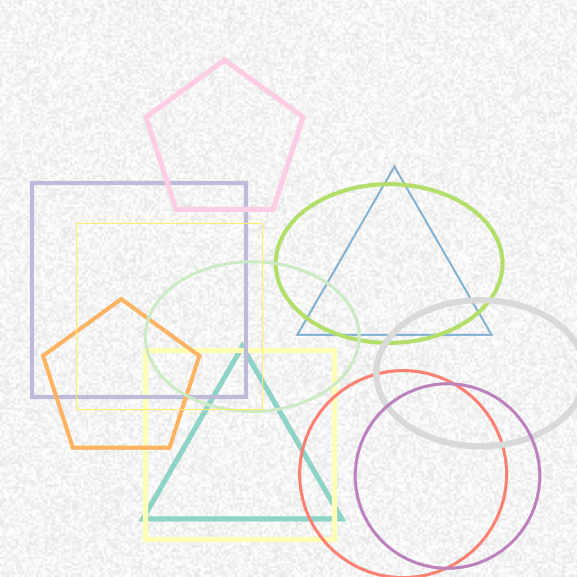[{"shape": "triangle", "thickness": 2.5, "radius": 0.99, "center": [0.42, 0.2]}, {"shape": "square", "thickness": 2.5, "radius": 0.82, "center": [0.414, 0.229]}, {"shape": "square", "thickness": 2, "radius": 0.93, "center": [0.24, 0.497]}, {"shape": "circle", "thickness": 1.5, "radius": 0.9, "center": [0.698, 0.178]}, {"shape": "triangle", "thickness": 1, "radius": 0.97, "center": [0.683, 0.516]}, {"shape": "pentagon", "thickness": 2, "radius": 0.71, "center": [0.21, 0.339]}, {"shape": "oval", "thickness": 2, "radius": 0.98, "center": [0.674, 0.543]}, {"shape": "pentagon", "thickness": 2.5, "radius": 0.72, "center": [0.389, 0.752]}, {"shape": "oval", "thickness": 3, "radius": 0.9, "center": [0.832, 0.353]}, {"shape": "circle", "thickness": 1.5, "radius": 0.8, "center": [0.775, 0.175]}, {"shape": "oval", "thickness": 1.5, "radius": 0.93, "center": [0.437, 0.416]}, {"shape": "square", "thickness": 0.5, "radius": 0.81, "center": [0.293, 0.452]}]